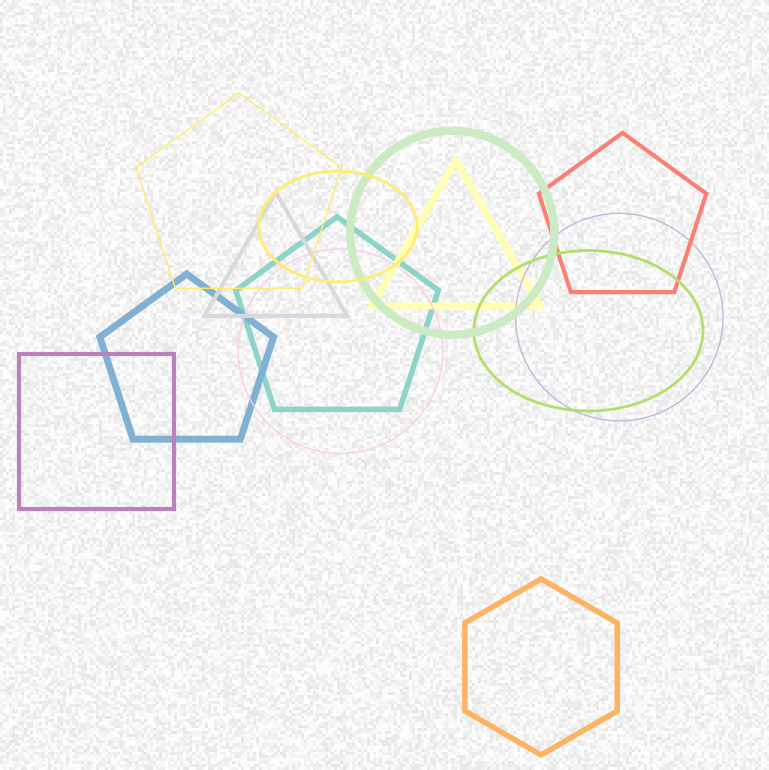[{"shape": "pentagon", "thickness": 2, "radius": 0.69, "center": [0.438, 0.58]}, {"shape": "triangle", "thickness": 2.5, "radius": 0.63, "center": [0.592, 0.666]}, {"shape": "circle", "thickness": 0.5, "radius": 0.67, "center": [0.804, 0.588]}, {"shape": "pentagon", "thickness": 1.5, "radius": 0.57, "center": [0.809, 0.713]}, {"shape": "pentagon", "thickness": 2.5, "radius": 0.59, "center": [0.242, 0.526]}, {"shape": "hexagon", "thickness": 2, "radius": 0.57, "center": [0.703, 0.134]}, {"shape": "oval", "thickness": 1, "radius": 0.74, "center": [0.764, 0.57]}, {"shape": "circle", "thickness": 0.5, "radius": 0.66, "center": [0.442, 0.544]}, {"shape": "triangle", "thickness": 1.5, "radius": 0.53, "center": [0.358, 0.643]}, {"shape": "square", "thickness": 1.5, "radius": 0.5, "center": [0.126, 0.44]}, {"shape": "circle", "thickness": 3, "radius": 0.66, "center": [0.587, 0.698]}, {"shape": "oval", "thickness": 1, "radius": 0.51, "center": [0.439, 0.706]}, {"shape": "pentagon", "thickness": 0.5, "radius": 0.7, "center": [0.31, 0.739]}]